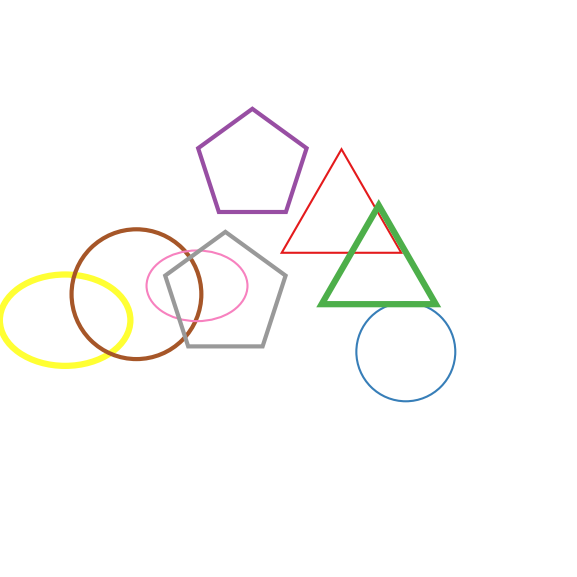[{"shape": "triangle", "thickness": 1, "radius": 0.6, "center": [0.591, 0.621]}, {"shape": "circle", "thickness": 1, "radius": 0.43, "center": [0.703, 0.39]}, {"shape": "triangle", "thickness": 3, "radius": 0.57, "center": [0.656, 0.529]}, {"shape": "pentagon", "thickness": 2, "radius": 0.49, "center": [0.437, 0.712]}, {"shape": "oval", "thickness": 3, "radius": 0.57, "center": [0.113, 0.445]}, {"shape": "circle", "thickness": 2, "radius": 0.56, "center": [0.236, 0.49]}, {"shape": "oval", "thickness": 1, "radius": 0.44, "center": [0.341, 0.504]}, {"shape": "pentagon", "thickness": 2, "radius": 0.55, "center": [0.39, 0.488]}]